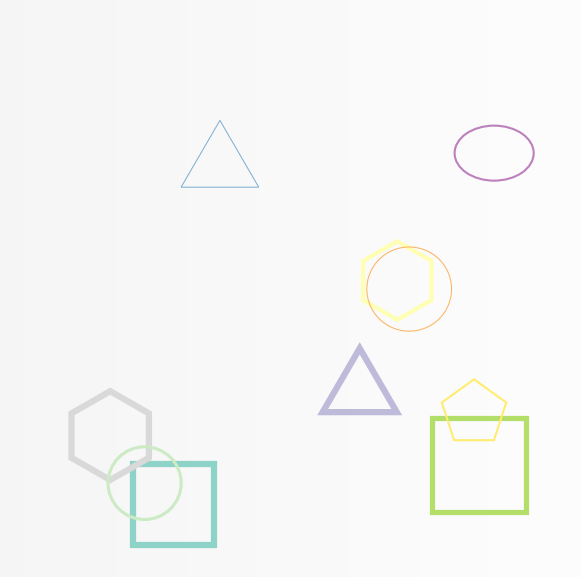[{"shape": "square", "thickness": 3, "radius": 0.35, "center": [0.298, 0.126]}, {"shape": "hexagon", "thickness": 2, "radius": 0.34, "center": [0.684, 0.513]}, {"shape": "triangle", "thickness": 3, "radius": 0.37, "center": [0.619, 0.322]}, {"shape": "triangle", "thickness": 0.5, "radius": 0.39, "center": [0.378, 0.714]}, {"shape": "circle", "thickness": 0.5, "radius": 0.36, "center": [0.704, 0.499]}, {"shape": "square", "thickness": 2.5, "radius": 0.41, "center": [0.824, 0.194]}, {"shape": "hexagon", "thickness": 3, "radius": 0.38, "center": [0.19, 0.245]}, {"shape": "oval", "thickness": 1, "radius": 0.34, "center": [0.85, 0.734]}, {"shape": "circle", "thickness": 1.5, "radius": 0.31, "center": [0.249, 0.163]}, {"shape": "pentagon", "thickness": 1, "radius": 0.29, "center": [0.816, 0.284]}]